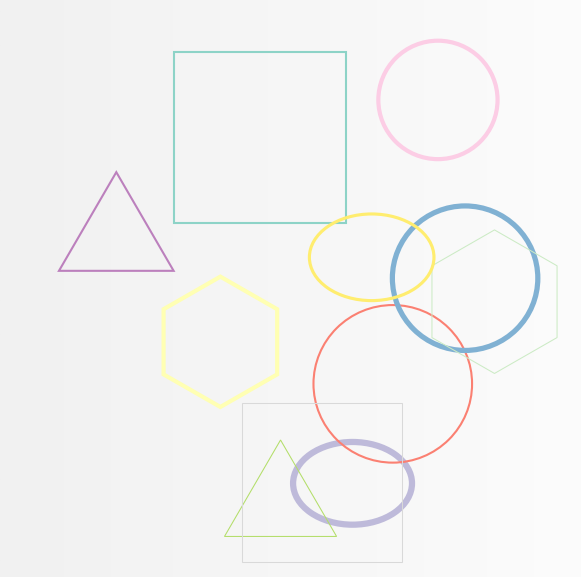[{"shape": "square", "thickness": 1, "radius": 0.74, "center": [0.447, 0.761]}, {"shape": "hexagon", "thickness": 2, "radius": 0.56, "center": [0.379, 0.407]}, {"shape": "oval", "thickness": 3, "radius": 0.51, "center": [0.607, 0.162]}, {"shape": "circle", "thickness": 1, "radius": 0.68, "center": [0.676, 0.334]}, {"shape": "circle", "thickness": 2.5, "radius": 0.63, "center": [0.8, 0.517]}, {"shape": "triangle", "thickness": 0.5, "radius": 0.56, "center": [0.483, 0.126]}, {"shape": "circle", "thickness": 2, "radius": 0.51, "center": [0.753, 0.826]}, {"shape": "square", "thickness": 0.5, "radius": 0.69, "center": [0.554, 0.163]}, {"shape": "triangle", "thickness": 1, "radius": 0.57, "center": [0.2, 0.587]}, {"shape": "hexagon", "thickness": 0.5, "radius": 0.62, "center": [0.851, 0.477]}, {"shape": "oval", "thickness": 1.5, "radius": 0.54, "center": [0.639, 0.554]}]